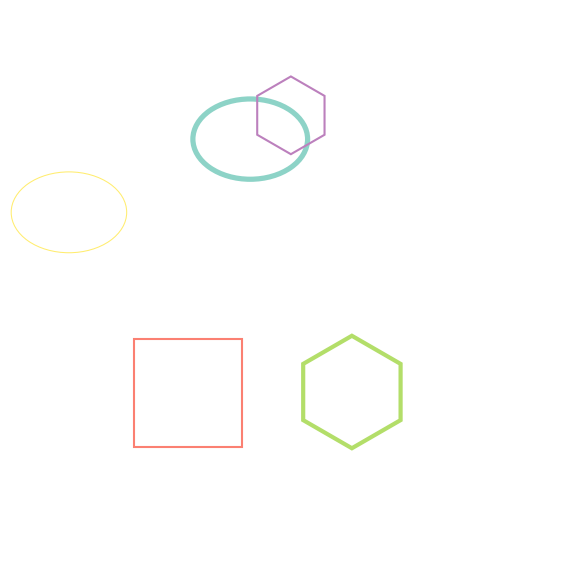[{"shape": "oval", "thickness": 2.5, "radius": 0.5, "center": [0.433, 0.758]}, {"shape": "square", "thickness": 1, "radius": 0.47, "center": [0.326, 0.318]}, {"shape": "hexagon", "thickness": 2, "radius": 0.49, "center": [0.609, 0.32]}, {"shape": "hexagon", "thickness": 1, "radius": 0.34, "center": [0.504, 0.799]}, {"shape": "oval", "thickness": 0.5, "radius": 0.5, "center": [0.119, 0.631]}]